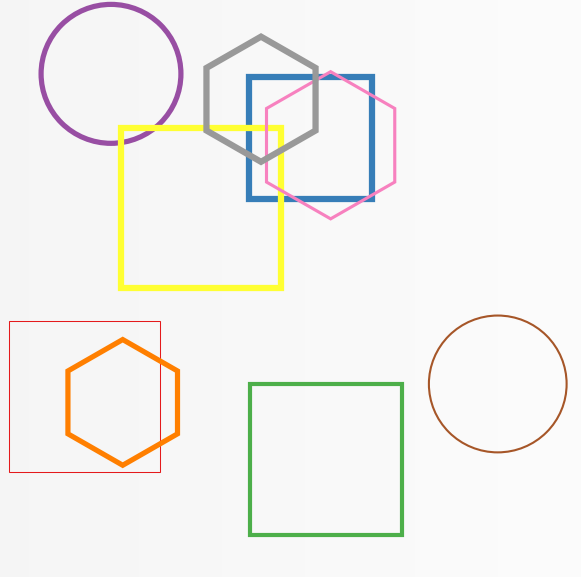[{"shape": "square", "thickness": 0.5, "radius": 0.65, "center": [0.145, 0.312]}, {"shape": "square", "thickness": 3, "radius": 0.53, "center": [0.534, 0.761]}, {"shape": "square", "thickness": 2, "radius": 0.65, "center": [0.561, 0.203]}, {"shape": "circle", "thickness": 2.5, "radius": 0.6, "center": [0.191, 0.871]}, {"shape": "hexagon", "thickness": 2.5, "radius": 0.54, "center": [0.211, 0.302]}, {"shape": "square", "thickness": 3, "radius": 0.69, "center": [0.346, 0.639]}, {"shape": "circle", "thickness": 1, "radius": 0.59, "center": [0.856, 0.334]}, {"shape": "hexagon", "thickness": 1.5, "radius": 0.64, "center": [0.569, 0.748]}, {"shape": "hexagon", "thickness": 3, "radius": 0.54, "center": [0.449, 0.827]}]